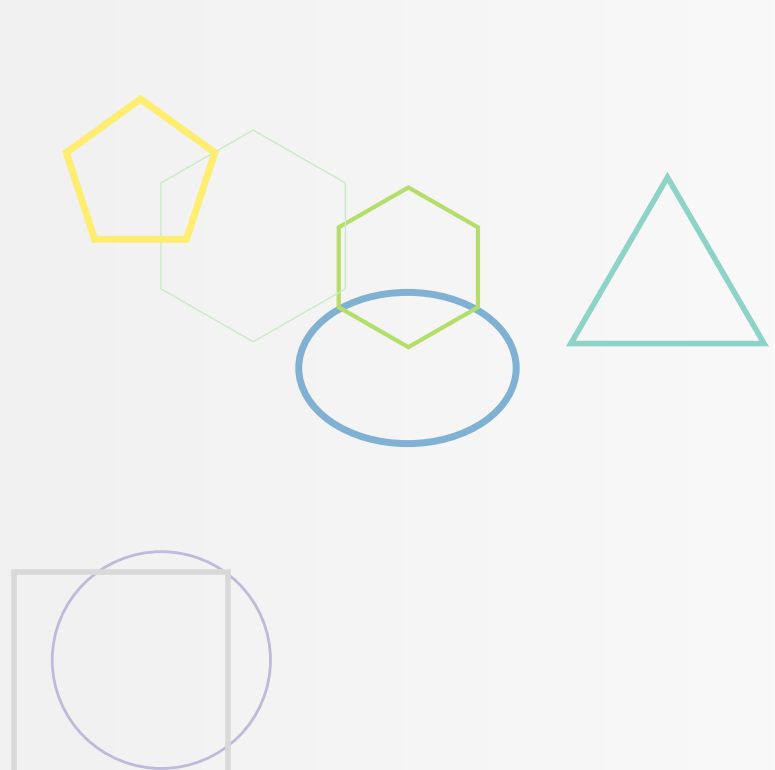[{"shape": "triangle", "thickness": 2, "radius": 0.72, "center": [0.861, 0.626]}, {"shape": "circle", "thickness": 1, "radius": 0.7, "center": [0.208, 0.143]}, {"shape": "oval", "thickness": 2.5, "radius": 0.7, "center": [0.526, 0.522]}, {"shape": "hexagon", "thickness": 1.5, "radius": 0.52, "center": [0.527, 0.653]}, {"shape": "square", "thickness": 2, "radius": 0.69, "center": [0.156, 0.119]}, {"shape": "hexagon", "thickness": 0.5, "radius": 0.69, "center": [0.327, 0.694]}, {"shape": "pentagon", "thickness": 2.5, "radius": 0.5, "center": [0.181, 0.771]}]